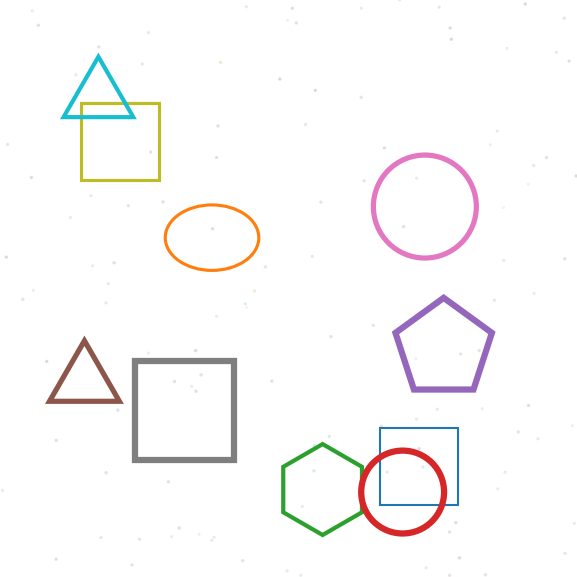[{"shape": "square", "thickness": 1, "radius": 0.34, "center": [0.726, 0.192]}, {"shape": "oval", "thickness": 1.5, "radius": 0.41, "center": [0.367, 0.588]}, {"shape": "hexagon", "thickness": 2, "radius": 0.39, "center": [0.559, 0.151]}, {"shape": "circle", "thickness": 3, "radius": 0.36, "center": [0.697, 0.147]}, {"shape": "pentagon", "thickness": 3, "radius": 0.44, "center": [0.768, 0.396]}, {"shape": "triangle", "thickness": 2.5, "radius": 0.35, "center": [0.146, 0.339]}, {"shape": "circle", "thickness": 2.5, "radius": 0.45, "center": [0.736, 0.641]}, {"shape": "square", "thickness": 3, "radius": 0.43, "center": [0.32, 0.288]}, {"shape": "square", "thickness": 1.5, "radius": 0.33, "center": [0.208, 0.754]}, {"shape": "triangle", "thickness": 2, "radius": 0.35, "center": [0.17, 0.831]}]